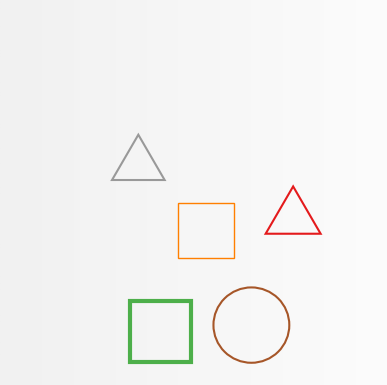[{"shape": "triangle", "thickness": 1.5, "radius": 0.41, "center": [0.756, 0.434]}, {"shape": "square", "thickness": 3, "radius": 0.4, "center": [0.414, 0.139]}, {"shape": "square", "thickness": 1, "radius": 0.36, "center": [0.531, 0.401]}, {"shape": "circle", "thickness": 1.5, "radius": 0.49, "center": [0.649, 0.156]}, {"shape": "triangle", "thickness": 1.5, "radius": 0.39, "center": [0.357, 0.572]}]